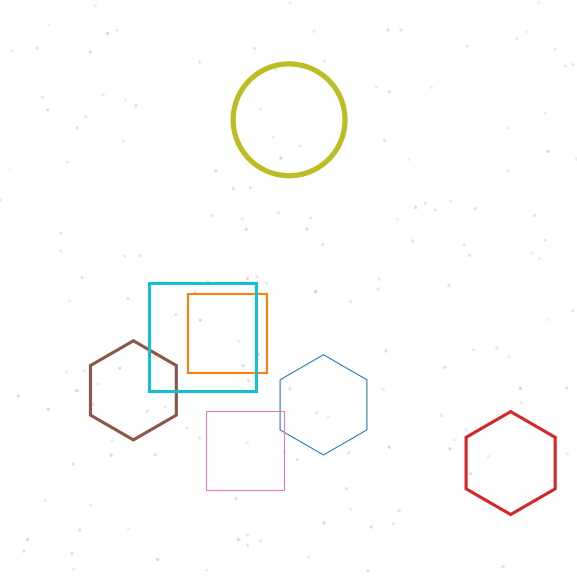[{"shape": "hexagon", "thickness": 0.5, "radius": 0.43, "center": [0.56, 0.298]}, {"shape": "square", "thickness": 1, "radius": 0.34, "center": [0.394, 0.421]}, {"shape": "hexagon", "thickness": 1.5, "radius": 0.45, "center": [0.884, 0.197]}, {"shape": "hexagon", "thickness": 1.5, "radius": 0.43, "center": [0.231, 0.323]}, {"shape": "square", "thickness": 0.5, "radius": 0.34, "center": [0.424, 0.219]}, {"shape": "circle", "thickness": 2.5, "radius": 0.48, "center": [0.501, 0.792]}, {"shape": "square", "thickness": 1.5, "radius": 0.47, "center": [0.351, 0.415]}]